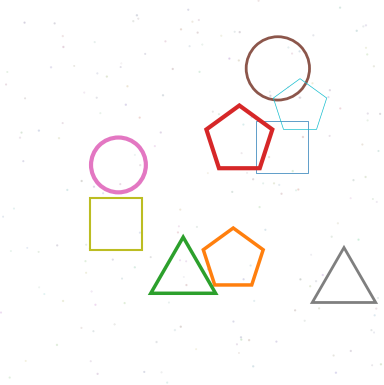[{"shape": "square", "thickness": 0.5, "radius": 0.34, "center": [0.732, 0.619]}, {"shape": "pentagon", "thickness": 2.5, "radius": 0.41, "center": [0.606, 0.326]}, {"shape": "triangle", "thickness": 2.5, "radius": 0.49, "center": [0.476, 0.287]}, {"shape": "pentagon", "thickness": 3, "radius": 0.45, "center": [0.622, 0.636]}, {"shape": "circle", "thickness": 2, "radius": 0.41, "center": [0.722, 0.822]}, {"shape": "circle", "thickness": 3, "radius": 0.36, "center": [0.308, 0.572]}, {"shape": "triangle", "thickness": 2, "radius": 0.48, "center": [0.893, 0.262]}, {"shape": "square", "thickness": 1.5, "radius": 0.34, "center": [0.302, 0.419]}, {"shape": "pentagon", "thickness": 0.5, "radius": 0.36, "center": [0.779, 0.723]}]